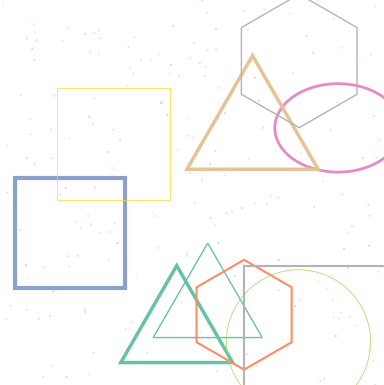[{"shape": "triangle", "thickness": 2.5, "radius": 0.84, "center": [0.459, 0.142]}, {"shape": "triangle", "thickness": 1, "radius": 0.82, "center": [0.54, 0.205]}, {"shape": "hexagon", "thickness": 1.5, "radius": 0.71, "center": [0.634, 0.183]}, {"shape": "square", "thickness": 3, "radius": 0.71, "center": [0.181, 0.396]}, {"shape": "oval", "thickness": 2, "radius": 0.82, "center": [0.878, 0.668]}, {"shape": "circle", "thickness": 0.5, "radius": 0.94, "center": [0.775, 0.112]}, {"shape": "square", "thickness": 0.5, "radius": 0.73, "center": [0.295, 0.625]}, {"shape": "triangle", "thickness": 2.5, "radius": 0.98, "center": [0.656, 0.659]}, {"shape": "square", "thickness": 1.5, "radius": 0.92, "center": [0.817, 0.125]}, {"shape": "hexagon", "thickness": 1, "radius": 0.87, "center": [0.777, 0.842]}]